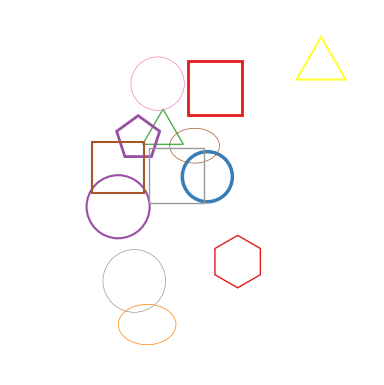[{"shape": "hexagon", "thickness": 1, "radius": 0.34, "center": [0.617, 0.32]}, {"shape": "square", "thickness": 2, "radius": 0.35, "center": [0.559, 0.772]}, {"shape": "circle", "thickness": 2.5, "radius": 0.33, "center": [0.539, 0.541]}, {"shape": "triangle", "thickness": 1, "radius": 0.3, "center": [0.423, 0.656]}, {"shape": "pentagon", "thickness": 2, "radius": 0.29, "center": [0.359, 0.641]}, {"shape": "circle", "thickness": 1.5, "radius": 0.41, "center": [0.307, 0.463]}, {"shape": "oval", "thickness": 0.5, "radius": 0.37, "center": [0.382, 0.157]}, {"shape": "triangle", "thickness": 1.5, "radius": 0.37, "center": [0.834, 0.83]}, {"shape": "square", "thickness": 1.5, "radius": 0.34, "center": [0.306, 0.565]}, {"shape": "oval", "thickness": 0.5, "radius": 0.32, "center": [0.505, 0.622]}, {"shape": "circle", "thickness": 0.5, "radius": 0.35, "center": [0.409, 0.783]}, {"shape": "square", "thickness": 1, "radius": 0.36, "center": [0.458, 0.544]}, {"shape": "circle", "thickness": 0.5, "radius": 0.41, "center": [0.349, 0.27]}]